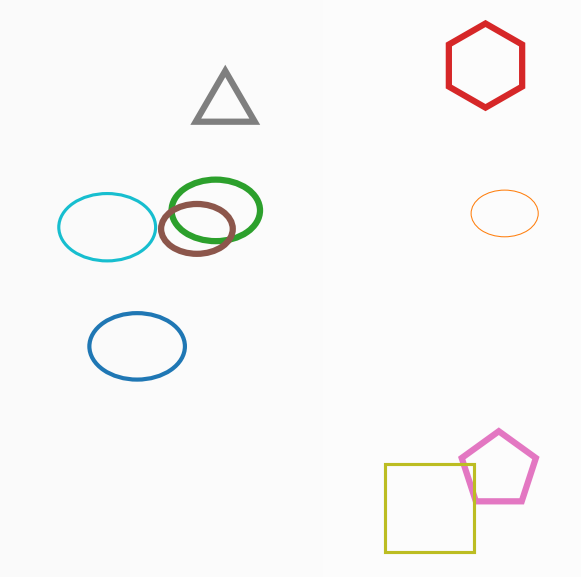[{"shape": "oval", "thickness": 2, "radius": 0.41, "center": [0.236, 0.399]}, {"shape": "oval", "thickness": 0.5, "radius": 0.29, "center": [0.868, 0.63]}, {"shape": "oval", "thickness": 3, "radius": 0.38, "center": [0.371, 0.635]}, {"shape": "hexagon", "thickness": 3, "radius": 0.36, "center": [0.835, 0.886]}, {"shape": "oval", "thickness": 3, "radius": 0.31, "center": [0.339, 0.603]}, {"shape": "pentagon", "thickness": 3, "radius": 0.34, "center": [0.858, 0.185]}, {"shape": "triangle", "thickness": 3, "radius": 0.29, "center": [0.388, 0.818]}, {"shape": "square", "thickness": 1.5, "radius": 0.38, "center": [0.74, 0.119]}, {"shape": "oval", "thickness": 1.5, "radius": 0.42, "center": [0.184, 0.606]}]